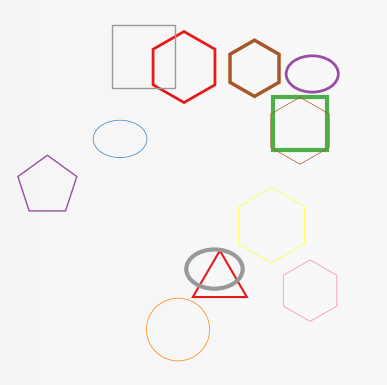[{"shape": "triangle", "thickness": 1.5, "radius": 0.4, "center": [0.567, 0.269]}, {"shape": "hexagon", "thickness": 2, "radius": 0.46, "center": [0.475, 0.826]}, {"shape": "oval", "thickness": 0.5, "radius": 0.35, "center": [0.31, 0.639]}, {"shape": "square", "thickness": 3, "radius": 0.35, "center": [0.773, 0.679]}, {"shape": "pentagon", "thickness": 1, "radius": 0.4, "center": [0.122, 0.517]}, {"shape": "oval", "thickness": 2, "radius": 0.34, "center": [0.806, 0.808]}, {"shape": "circle", "thickness": 0.5, "radius": 0.41, "center": [0.459, 0.144]}, {"shape": "hexagon", "thickness": 0.5, "radius": 0.49, "center": [0.701, 0.415]}, {"shape": "hexagon", "thickness": 2.5, "radius": 0.36, "center": [0.657, 0.823]}, {"shape": "hexagon", "thickness": 0.5, "radius": 0.44, "center": [0.774, 0.661]}, {"shape": "hexagon", "thickness": 0.5, "radius": 0.4, "center": [0.8, 0.245]}, {"shape": "square", "thickness": 1, "radius": 0.41, "center": [0.37, 0.853]}, {"shape": "oval", "thickness": 3, "radius": 0.36, "center": [0.553, 0.301]}]